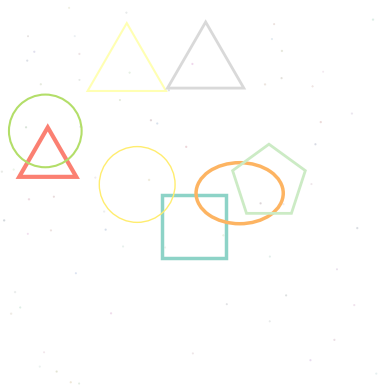[{"shape": "square", "thickness": 2.5, "radius": 0.41, "center": [0.504, 0.412]}, {"shape": "triangle", "thickness": 1.5, "radius": 0.59, "center": [0.329, 0.822]}, {"shape": "triangle", "thickness": 3, "radius": 0.43, "center": [0.124, 0.583]}, {"shape": "oval", "thickness": 2.5, "radius": 0.57, "center": [0.622, 0.498]}, {"shape": "circle", "thickness": 1.5, "radius": 0.47, "center": [0.118, 0.66]}, {"shape": "triangle", "thickness": 2, "radius": 0.57, "center": [0.534, 0.828]}, {"shape": "pentagon", "thickness": 2, "radius": 0.5, "center": [0.699, 0.526]}, {"shape": "circle", "thickness": 1, "radius": 0.49, "center": [0.356, 0.521]}]